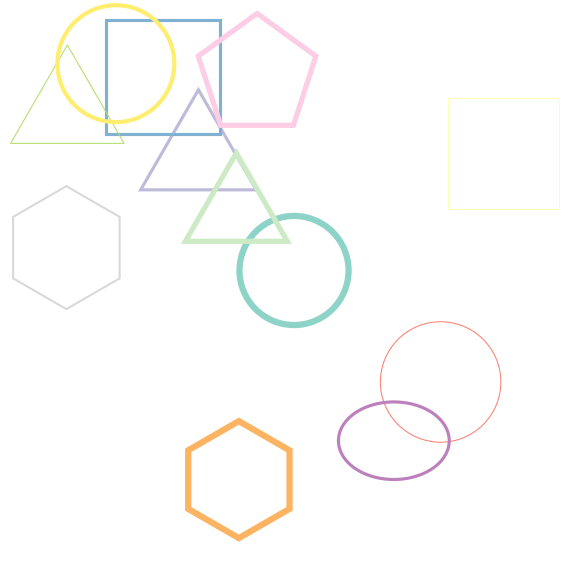[{"shape": "circle", "thickness": 3, "radius": 0.47, "center": [0.509, 0.531]}, {"shape": "square", "thickness": 0.5, "radius": 0.48, "center": [0.871, 0.733]}, {"shape": "triangle", "thickness": 1.5, "radius": 0.58, "center": [0.344, 0.728]}, {"shape": "circle", "thickness": 0.5, "radius": 0.52, "center": [0.763, 0.338]}, {"shape": "square", "thickness": 1.5, "radius": 0.49, "center": [0.283, 0.866]}, {"shape": "hexagon", "thickness": 3, "radius": 0.51, "center": [0.414, 0.169]}, {"shape": "triangle", "thickness": 0.5, "radius": 0.57, "center": [0.117, 0.808]}, {"shape": "pentagon", "thickness": 2.5, "radius": 0.54, "center": [0.445, 0.869]}, {"shape": "hexagon", "thickness": 1, "radius": 0.53, "center": [0.115, 0.57]}, {"shape": "oval", "thickness": 1.5, "radius": 0.48, "center": [0.682, 0.236]}, {"shape": "triangle", "thickness": 2.5, "radius": 0.51, "center": [0.409, 0.632]}, {"shape": "circle", "thickness": 2, "radius": 0.51, "center": [0.201, 0.889]}]